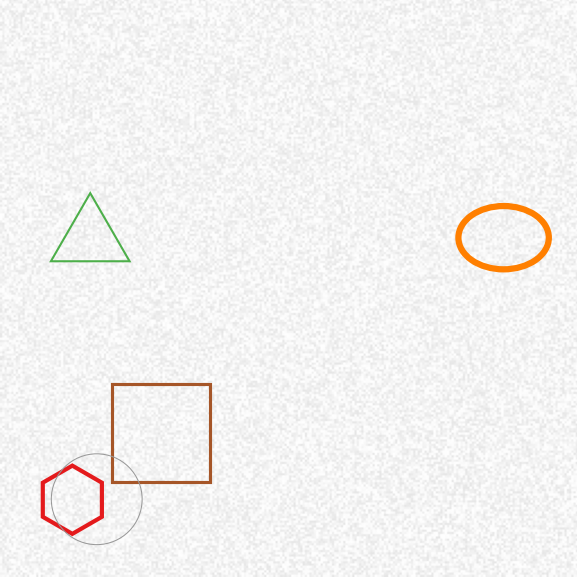[{"shape": "hexagon", "thickness": 2, "radius": 0.3, "center": [0.125, 0.134]}, {"shape": "triangle", "thickness": 1, "radius": 0.39, "center": [0.156, 0.586]}, {"shape": "oval", "thickness": 3, "radius": 0.39, "center": [0.872, 0.588]}, {"shape": "square", "thickness": 1.5, "radius": 0.42, "center": [0.278, 0.249]}, {"shape": "circle", "thickness": 0.5, "radius": 0.39, "center": [0.167, 0.135]}]